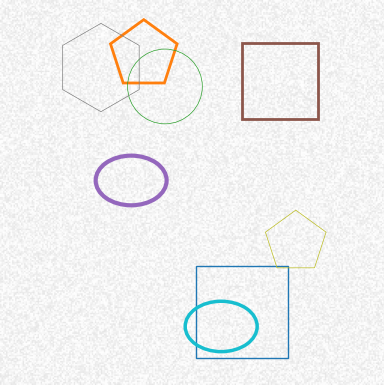[{"shape": "square", "thickness": 1, "radius": 0.6, "center": [0.629, 0.191]}, {"shape": "pentagon", "thickness": 2, "radius": 0.45, "center": [0.374, 0.858]}, {"shape": "circle", "thickness": 0.5, "radius": 0.49, "center": [0.428, 0.775]}, {"shape": "oval", "thickness": 3, "radius": 0.46, "center": [0.341, 0.531]}, {"shape": "square", "thickness": 2, "radius": 0.5, "center": [0.728, 0.79]}, {"shape": "hexagon", "thickness": 0.5, "radius": 0.57, "center": [0.262, 0.825]}, {"shape": "pentagon", "thickness": 0.5, "radius": 0.41, "center": [0.768, 0.371]}, {"shape": "oval", "thickness": 2.5, "radius": 0.47, "center": [0.575, 0.152]}]